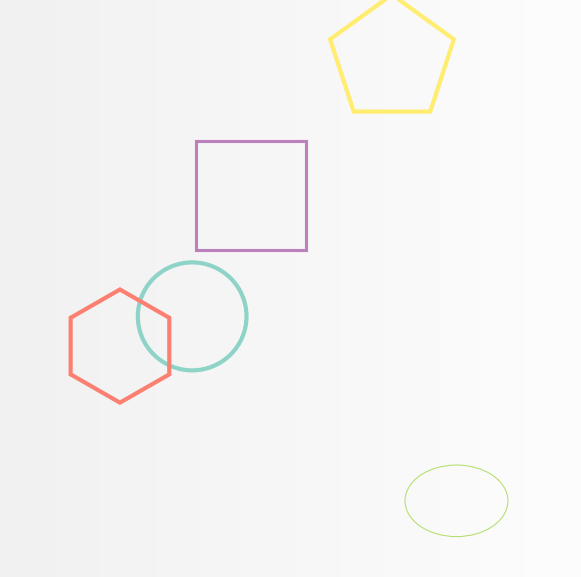[{"shape": "circle", "thickness": 2, "radius": 0.47, "center": [0.331, 0.451]}, {"shape": "hexagon", "thickness": 2, "radius": 0.49, "center": [0.206, 0.4]}, {"shape": "oval", "thickness": 0.5, "radius": 0.44, "center": [0.785, 0.132]}, {"shape": "square", "thickness": 1.5, "radius": 0.48, "center": [0.432, 0.661]}, {"shape": "pentagon", "thickness": 2, "radius": 0.56, "center": [0.674, 0.896]}]